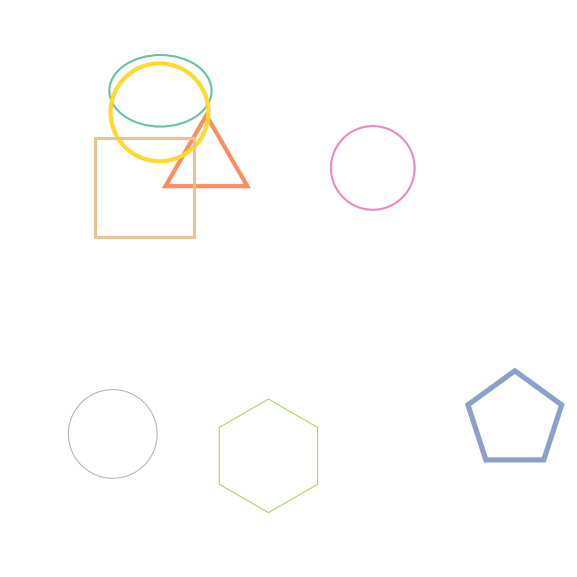[{"shape": "oval", "thickness": 1, "radius": 0.44, "center": [0.278, 0.842]}, {"shape": "triangle", "thickness": 2, "radius": 0.41, "center": [0.357, 0.718]}, {"shape": "pentagon", "thickness": 2.5, "radius": 0.43, "center": [0.891, 0.272]}, {"shape": "circle", "thickness": 1, "radius": 0.36, "center": [0.646, 0.708]}, {"shape": "hexagon", "thickness": 0.5, "radius": 0.49, "center": [0.465, 0.21]}, {"shape": "circle", "thickness": 2, "radius": 0.42, "center": [0.276, 0.805]}, {"shape": "square", "thickness": 1.5, "radius": 0.43, "center": [0.25, 0.674]}, {"shape": "circle", "thickness": 0.5, "radius": 0.38, "center": [0.195, 0.248]}]